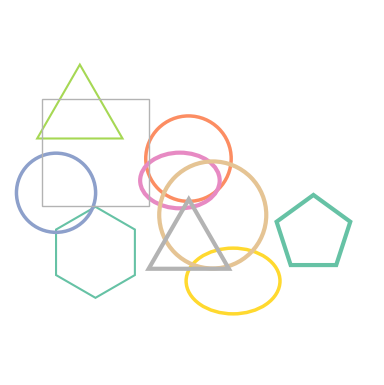[{"shape": "pentagon", "thickness": 3, "radius": 0.5, "center": [0.814, 0.393]}, {"shape": "hexagon", "thickness": 1.5, "radius": 0.59, "center": [0.248, 0.345]}, {"shape": "circle", "thickness": 2.5, "radius": 0.55, "center": [0.49, 0.588]}, {"shape": "circle", "thickness": 2.5, "radius": 0.51, "center": [0.146, 0.499]}, {"shape": "oval", "thickness": 3, "radius": 0.52, "center": [0.467, 0.531]}, {"shape": "triangle", "thickness": 1.5, "radius": 0.64, "center": [0.207, 0.704]}, {"shape": "oval", "thickness": 2.5, "radius": 0.61, "center": [0.605, 0.27]}, {"shape": "circle", "thickness": 3, "radius": 0.7, "center": [0.553, 0.442]}, {"shape": "square", "thickness": 1, "radius": 0.69, "center": [0.247, 0.604]}, {"shape": "triangle", "thickness": 3, "radius": 0.6, "center": [0.49, 0.362]}]